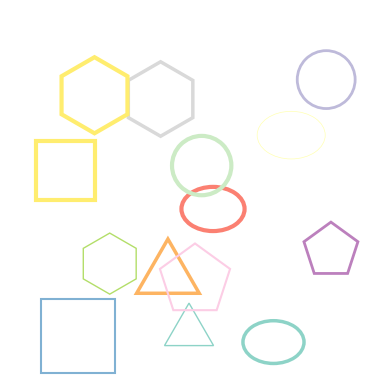[{"shape": "triangle", "thickness": 1, "radius": 0.37, "center": [0.491, 0.139]}, {"shape": "oval", "thickness": 2.5, "radius": 0.4, "center": [0.71, 0.111]}, {"shape": "oval", "thickness": 0.5, "radius": 0.44, "center": [0.756, 0.649]}, {"shape": "circle", "thickness": 2, "radius": 0.38, "center": [0.847, 0.793]}, {"shape": "oval", "thickness": 3, "radius": 0.41, "center": [0.553, 0.457]}, {"shape": "square", "thickness": 1.5, "radius": 0.48, "center": [0.203, 0.128]}, {"shape": "triangle", "thickness": 2.5, "radius": 0.47, "center": [0.436, 0.285]}, {"shape": "hexagon", "thickness": 1, "radius": 0.4, "center": [0.285, 0.315]}, {"shape": "pentagon", "thickness": 1.5, "radius": 0.48, "center": [0.506, 0.272]}, {"shape": "hexagon", "thickness": 2.5, "radius": 0.48, "center": [0.417, 0.743]}, {"shape": "pentagon", "thickness": 2, "radius": 0.37, "center": [0.86, 0.349]}, {"shape": "circle", "thickness": 3, "radius": 0.39, "center": [0.524, 0.57]}, {"shape": "square", "thickness": 3, "radius": 0.38, "center": [0.171, 0.556]}, {"shape": "hexagon", "thickness": 3, "radius": 0.49, "center": [0.245, 0.753]}]